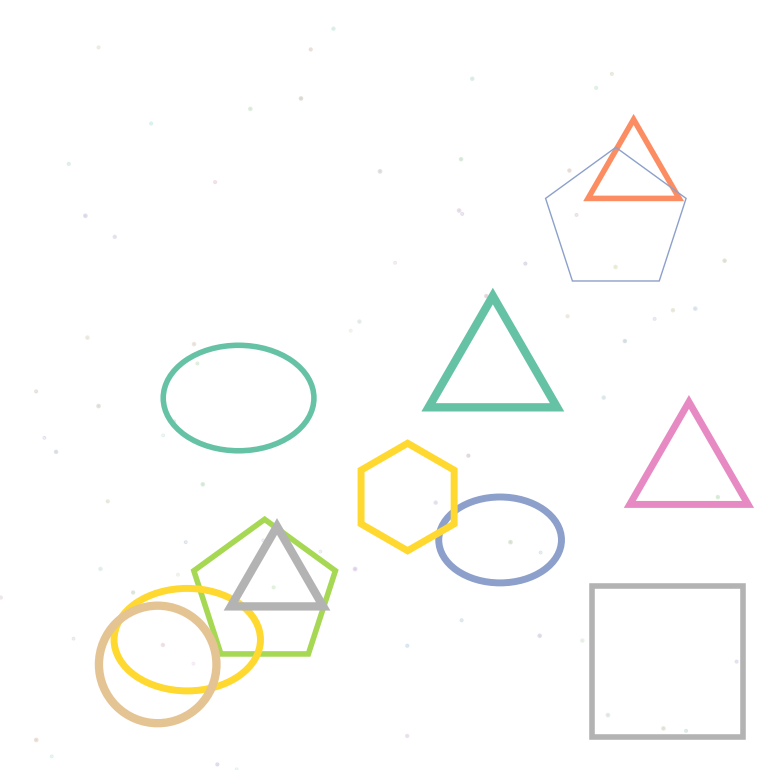[{"shape": "oval", "thickness": 2, "radius": 0.49, "center": [0.31, 0.483]}, {"shape": "triangle", "thickness": 3, "radius": 0.48, "center": [0.64, 0.519]}, {"shape": "triangle", "thickness": 2, "radius": 0.34, "center": [0.823, 0.777]}, {"shape": "pentagon", "thickness": 0.5, "radius": 0.48, "center": [0.8, 0.713]}, {"shape": "oval", "thickness": 2.5, "radius": 0.4, "center": [0.649, 0.299]}, {"shape": "triangle", "thickness": 2.5, "radius": 0.44, "center": [0.895, 0.389]}, {"shape": "pentagon", "thickness": 2, "radius": 0.48, "center": [0.344, 0.229]}, {"shape": "hexagon", "thickness": 2.5, "radius": 0.35, "center": [0.529, 0.355]}, {"shape": "oval", "thickness": 2.5, "radius": 0.48, "center": [0.243, 0.169]}, {"shape": "circle", "thickness": 3, "radius": 0.38, "center": [0.205, 0.137]}, {"shape": "triangle", "thickness": 3, "radius": 0.35, "center": [0.36, 0.247]}, {"shape": "square", "thickness": 2, "radius": 0.49, "center": [0.867, 0.14]}]